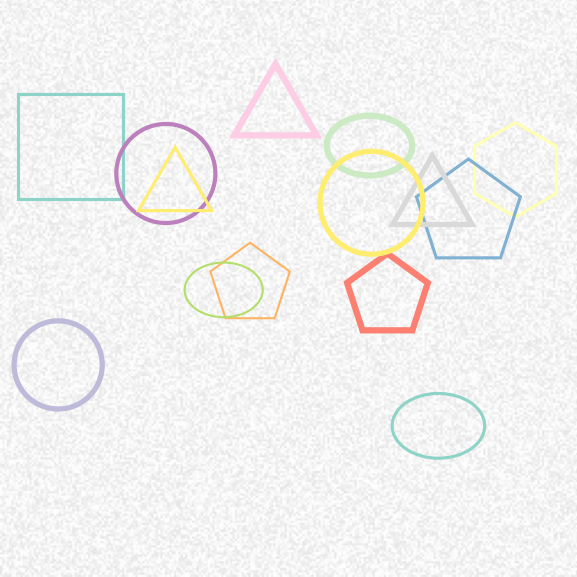[{"shape": "square", "thickness": 1.5, "radius": 0.45, "center": [0.122, 0.745]}, {"shape": "oval", "thickness": 1.5, "radius": 0.4, "center": [0.759, 0.262]}, {"shape": "hexagon", "thickness": 1.5, "radius": 0.41, "center": [0.893, 0.705]}, {"shape": "circle", "thickness": 2.5, "radius": 0.38, "center": [0.101, 0.367]}, {"shape": "pentagon", "thickness": 3, "radius": 0.37, "center": [0.671, 0.487]}, {"shape": "pentagon", "thickness": 1.5, "radius": 0.47, "center": [0.811, 0.629]}, {"shape": "pentagon", "thickness": 1, "radius": 0.36, "center": [0.433, 0.507]}, {"shape": "oval", "thickness": 1, "radius": 0.34, "center": [0.387, 0.497]}, {"shape": "triangle", "thickness": 3, "radius": 0.41, "center": [0.477, 0.806]}, {"shape": "triangle", "thickness": 2.5, "radius": 0.4, "center": [0.749, 0.65]}, {"shape": "circle", "thickness": 2, "radius": 0.43, "center": [0.287, 0.699]}, {"shape": "oval", "thickness": 3, "radius": 0.37, "center": [0.64, 0.747]}, {"shape": "circle", "thickness": 2.5, "radius": 0.45, "center": [0.643, 0.648]}, {"shape": "triangle", "thickness": 1.5, "radius": 0.37, "center": [0.303, 0.671]}]